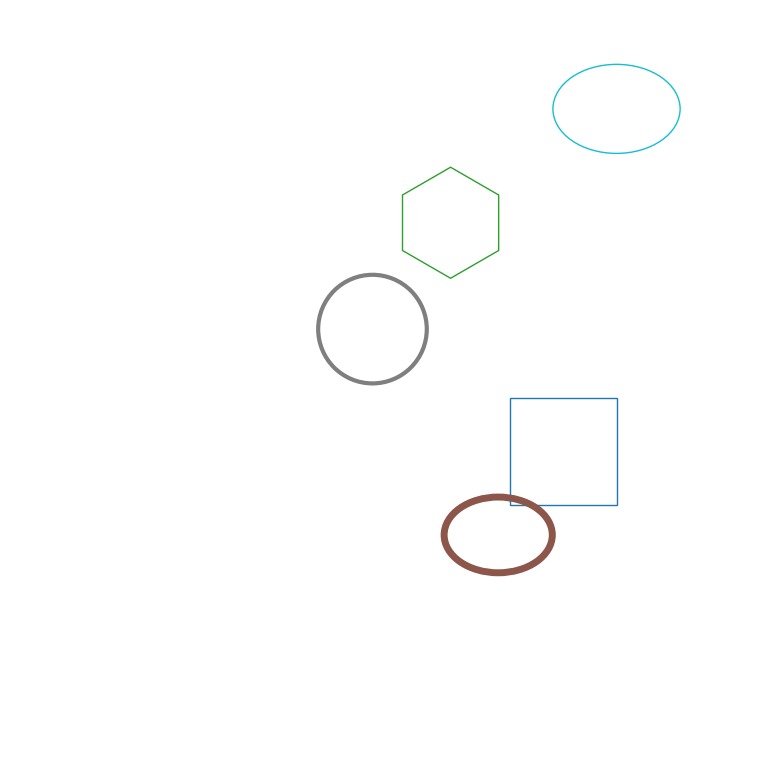[{"shape": "square", "thickness": 0.5, "radius": 0.35, "center": [0.731, 0.413]}, {"shape": "hexagon", "thickness": 0.5, "radius": 0.36, "center": [0.585, 0.711]}, {"shape": "oval", "thickness": 2.5, "radius": 0.35, "center": [0.647, 0.305]}, {"shape": "circle", "thickness": 1.5, "radius": 0.35, "center": [0.484, 0.573]}, {"shape": "oval", "thickness": 0.5, "radius": 0.41, "center": [0.801, 0.859]}]